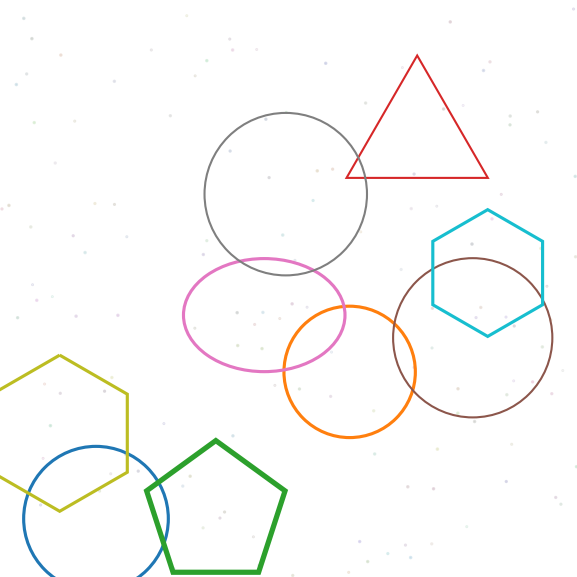[{"shape": "circle", "thickness": 1.5, "radius": 0.63, "center": [0.166, 0.101]}, {"shape": "circle", "thickness": 1.5, "radius": 0.57, "center": [0.605, 0.355]}, {"shape": "pentagon", "thickness": 2.5, "radius": 0.63, "center": [0.374, 0.11]}, {"shape": "triangle", "thickness": 1, "radius": 0.71, "center": [0.722, 0.762]}, {"shape": "circle", "thickness": 1, "radius": 0.69, "center": [0.819, 0.414]}, {"shape": "oval", "thickness": 1.5, "radius": 0.7, "center": [0.458, 0.453]}, {"shape": "circle", "thickness": 1, "radius": 0.7, "center": [0.495, 0.663]}, {"shape": "hexagon", "thickness": 1.5, "radius": 0.68, "center": [0.103, 0.249]}, {"shape": "hexagon", "thickness": 1.5, "radius": 0.55, "center": [0.844, 0.526]}]